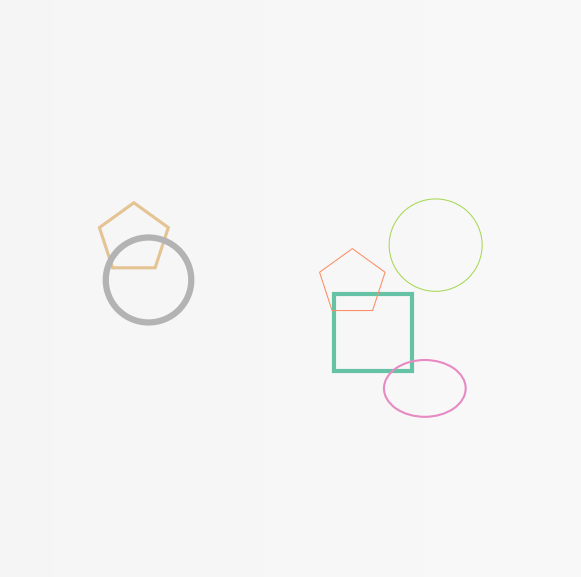[{"shape": "square", "thickness": 2, "radius": 0.34, "center": [0.642, 0.423]}, {"shape": "pentagon", "thickness": 0.5, "radius": 0.3, "center": [0.606, 0.509]}, {"shape": "oval", "thickness": 1, "radius": 0.35, "center": [0.731, 0.327]}, {"shape": "circle", "thickness": 0.5, "radius": 0.4, "center": [0.75, 0.575]}, {"shape": "pentagon", "thickness": 1.5, "radius": 0.31, "center": [0.23, 0.586]}, {"shape": "circle", "thickness": 3, "radius": 0.37, "center": [0.256, 0.514]}]